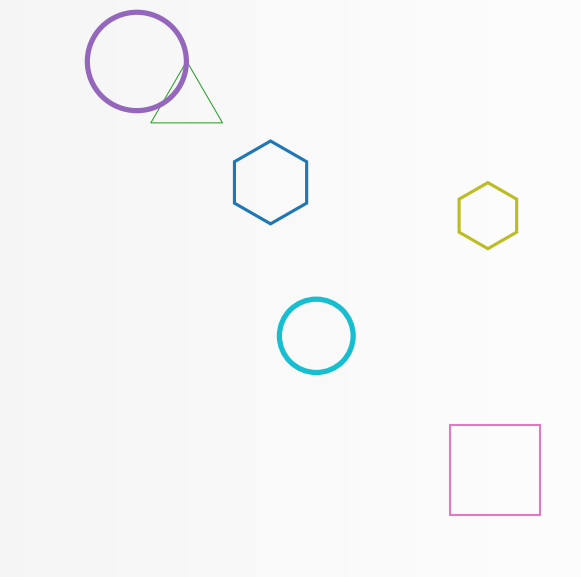[{"shape": "hexagon", "thickness": 1.5, "radius": 0.36, "center": [0.465, 0.683]}, {"shape": "triangle", "thickness": 0.5, "radius": 0.36, "center": [0.321, 0.822]}, {"shape": "circle", "thickness": 2.5, "radius": 0.43, "center": [0.235, 0.893]}, {"shape": "square", "thickness": 1, "radius": 0.39, "center": [0.851, 0.185]}, {"shape": "hexagon", "thickness": 1.5, "radius": 0.29, "center": [0.839, 0.626]}, {"shape": "circle", "thickness": 2.5, "radius": 0.32, "center": [0.544, 0.418]}]